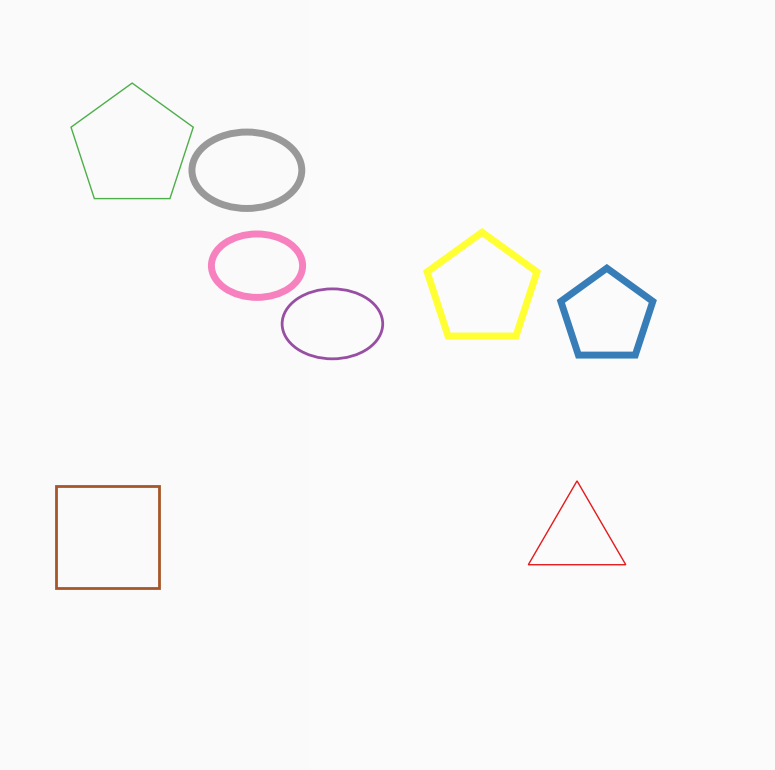[{"shape": "triangle", "thickness": 0.5, "radius": 0.36, "center": [0.745, 0.303]}, {"shape": "pentagon", "thickness": 2.5, "radius": 0.31, "center": [0.783, 0.589]}, {"shape": "pentagon", "thickness": 0.5, "radius": 0.41, "center": [0.171, 0.809]}, {"shape": "oval", "thickness": 1, "radius": 0.32, "center": [0.429, 0.579]}, {"shape": "pentagon", "thickness": 2.5, "radius": 0.37, "center": [0.622, 0.624]}, {"shape": "square", "thickness": 1, "radius": 0.33, "center": [0.139, 0.303]}, {"shape": "oval", "thickness": 2.5, "radius": 0.29, "center": [0.332, 0.655]}, {"shape": "oval", "thickness": 2.5, "radius": 0.35, "center": [0.319, 0.779]}]